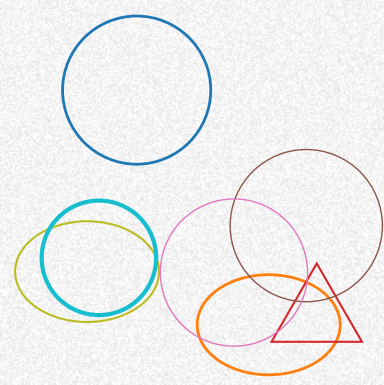[{"shape": "circle", "thickness": 2, "radius": 0.96, "center": [0.355, 0.766]}, {"shape": "oval", "thickness": 2, "radius": 0.93, "center": [0.698, 0.156]}, {"shape": "triangle", "thickness": 1.5, "radius": 0.68, "center": [0.823, 0.18]}, {"shape": "circle", "thickness": 1, "radius": 0.99, "center": [0.795, 0.414]}, {"shape": "circle", "thickness": 1, "radius": 0.96, "center": [0.608, 0.292]}, {"shape": "oval", "thickness": 1.5, "radius": 0.93, "center": [0.226, 0.295]}, {"shape": "circle", "thickness": 3, "radius": 0.74, "center": [0.257, 0.33]}]